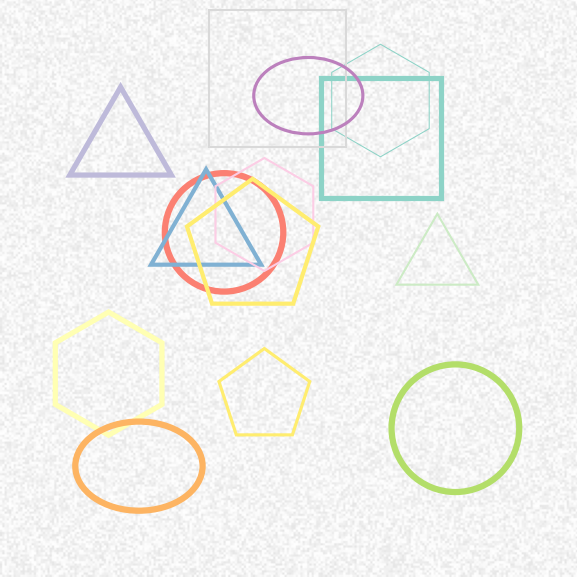[{"shape": "hexagon", "thickness": 0.5, "radius": 0.49, "center": [0.659, 0.825]}, {"shape": "square", "thickness": 2.5, "radius": 0.52, "center": [0.659, 0.76]}, {"shape": "hexagon", "thickness": 2.5, "radius": 0.53, "center": [0.188, 0.352]}, {"shape": "triangle", "thickness": 2.5, "radius": 0.51, "center": [0.209, 0.747]}, {"shape": "circle", "thickness": 3, "radius": 0.51, "center": [0.388, 0.597]}, {"shape": "triangle", "thickness": 2, "radius": 0.55, "center": [0.357, 0.596]}, {"shape": "oval", "thickness": 3, "radius": 0.55, "center": [0.241, 0.192]}, {"shape": "circle", "thickness": 3, "radius": 0.55, "center": [0.789, 0.258]}, {"shape": "hexagon", "thickness": 1, "radius": 0.49, "center": [0.458, 0.628]}, {"shape": "square", "thickness": 1, "radius": 0.59, "center": [0.481, 0.864]}, {"shape": "oval", "thickness": 1.5, "radius": 0.47, "center": [0.534, 0.833]}, {"shape": "triangle", "thickness": 1, "radius": 0.41, "center": [0.757, 0.547]}, {"shape": "pentagon", "thickness": 2, "radius": 0.6, "center": [0.437, 0.57]}, {"shape": "pentagon", "thickness": 1.5, "radius": 0.41, "center": [0.458, 0.313]}]